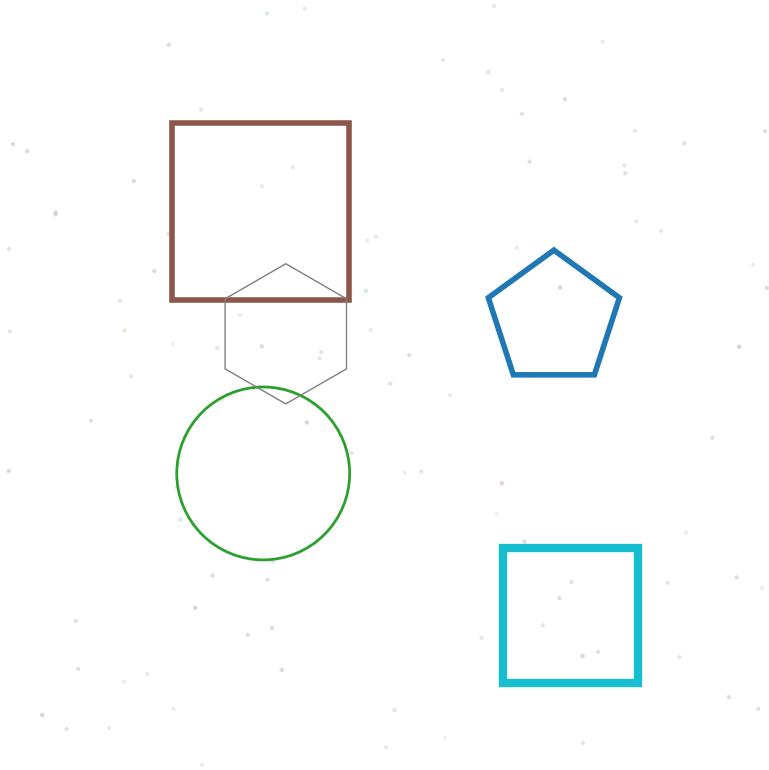[{"shape": "pentagon", "thickness": 2, "radius": 0.45, "center": [0.719, 0.586]}, {"shape": "circle", "thickness": 1, "radius": 0.56, "center": [0.342, 0.385]}, {"shape": "square", "thickness": 2, "radius": 0.57, "center": [0.338, 0.726]}, {"shape": "hexagon", "thickness": 0.5, "radius": 0.46, "center": [0.371, 0.566]}, {"shape": "square", "thickness": 3, "radius": 0.44, "center": [0.741, 0.201]}]